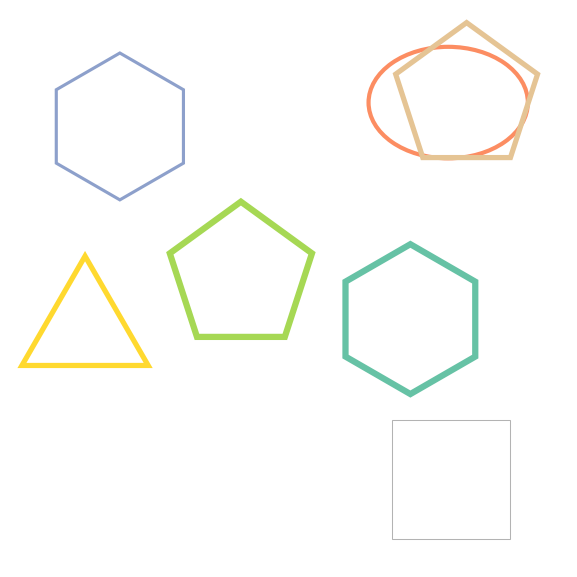[{"shape": "hexagon", "thickness": 3, "radius": 0.65, "center": [0.711, 0.447]}, {"shape": "oval", "thickness": 2, "radius": 0.69, "center": [0.776, 0.822]}, {"shape": "hexagon", "thickness": 1.5, "radius": 0.64, "center": [0.208, 0.78]}, {"shape": "pentagon", "thickness": 3, "radius": 0.65, "center": [0.417, 0.52]}, {"shape": "triangle", "thickness": 2.5, "radius": 0.63, "center": [0.147, 0.429]}, {"shape": "pentagon", "thickness": 2.5, "radius": 0.65, "center": [0.808, 0.831]}, {"shape": "square", "thickness": 0.5, "radius": 0.51, "center": [0.781, 0.169]}]